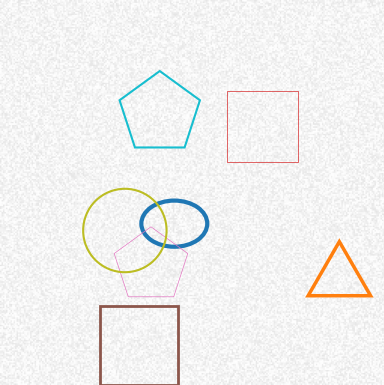[{"shape": "oval", "thickness": 3, "radius": 0.43, "center": [0.453, 0.419]}, {"shape": "triangle", "thickness": 2.5, "radius": 0.47, "center": [0.881, 0.279]}, {"shape": "square", "thickness": 0.5, "radius": 0.46, "center": [0.681, 0.672]}, {"shape": "square", "thickness": 2, "radius": 0.51, "center": [0.361, 0.103]}, {"shape": "pentagon", "thickness": 0.5, "radius": 0.5, "center": [0.392, 0.31]}, {"shape": "circle", "thickness": 1.5, "radius": 0.54, "center": [0.324, 0.401]}, {"shape": "pentagon", "thickness": 1.5, "radius": 0.55, "center": [0.415, 0.706]}]